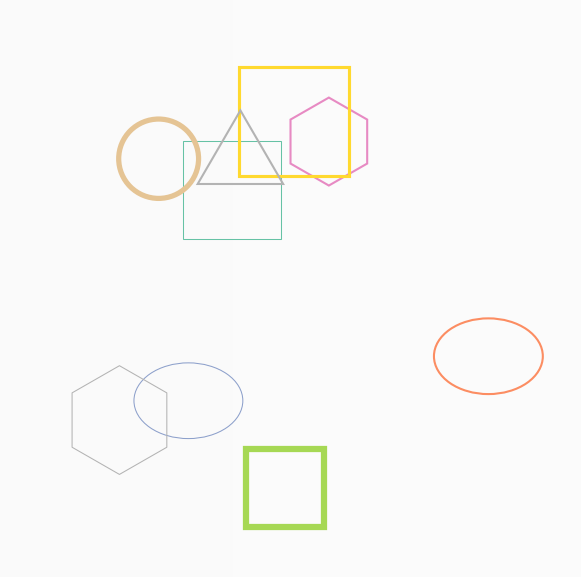[{"shape": "square", "thickness": 0.5, "radius": 0.42, "center": [0.4, 0.669]}, {"shape": "oval", "thickness": 1, "radius": 0.47, "center": [0.84, 0.382]}, {"shape": "oval", "thickness": 0.5, "radius": 0.47, "center": [0.324, 0.305]}, {"shape": "hexagon", "thickness": 1, "radius": 0.38, "center": [0.566, 0.754]}, {"shape": "square", "thickness": 3, "radius": 0.33, "center": [0.491, 0.154]}, {"shape": "square", "thickness": 1.5, "radius": 0.47, "center": [0.506, 0.788]}, {"shape": "circle", "thickness": 2.5, "radius": 0.34, "center": [0.273, 0.724]}, {"shape": "hexagon", "thickness": 0.5, "radius": 0.47, "center": [0.206, 0.272]}, {"shape": "triangle", "thickness": 1, "radius": 0.42, "center": [0.414, 0.723]}]